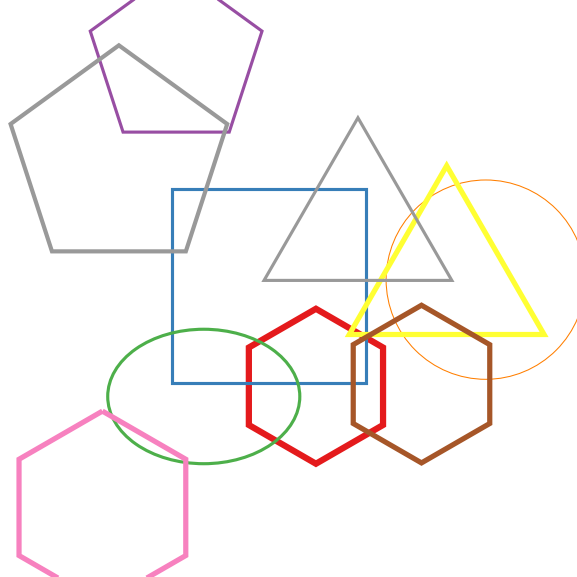[{"shape": "hexagon", "thickness": 3, "radius": 0.67, "center": [0.547, 0.33]}, {"shape": "square", "thickness": 1.5, "radius": 0.84, "center": [0.466, 0.504]}, {"shape": "oval", "thickness": 1.5, "radius": 0.83, "center": [0.353, 0.313]}, {"shape": "pentagon", "thickness": 1.5, "radius": 0.78, "center": [0.305, 0.897]}, {"shape": "circle", "thickness": 0.5, "radius": 0.86, "center": [0.841, 0.515]}, {"shape": "triangle", "thickness": 2.5, "radius": 0.97, "center": [0.773, 0.517]}, {"shape": "hexagon", "thickness": 2.5, "radius": 0.68, "center": [0.73, 0.334]}, {"shape": "hexagon", "thickness": 2.5, "radius": 0.83, "center": [0.177, 0.121]}, {"shape": "pentagon", "thickness": 2, "radius": 0.99, "center": [0.206, 0.723]}, {"shape": "triangle", "thickness": 1.5, "radius": 0.94, "center": [0.62, 0.607]}]